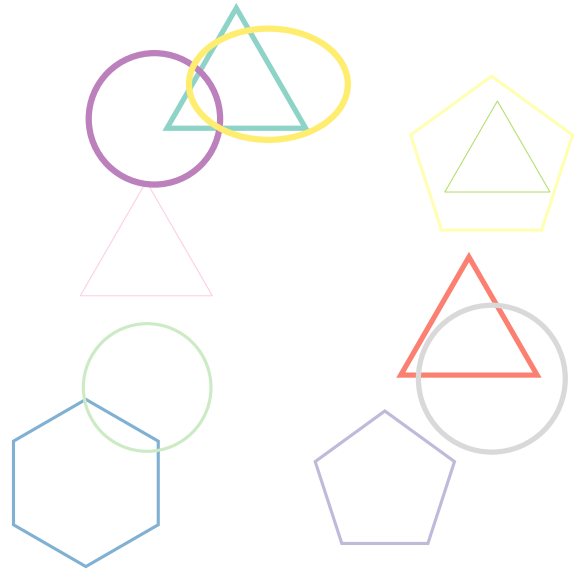[{"shape": "triangle", "thickness": 2.5, "radius": 0.69, "center": [0.409, 0.846]}, {"shape": "pentagon", "thickness": 1.5, "radius": 0.74, "center": [0.851, 0.72]}, {"shape": "pentagon", "thickness": 1.5, "radius": 0.63, "center": [0.666, 0.161]}, {"shape": "triangle", "thickness": 2.5, "radius": 0.68, "center": [0.812, 0.418]}, {"shape": "hexagon", "thickness": 1.5, "radius": 0.72, "center": [0.149, 0.163]}, {"shape": "triangle", "thickness": 0.5, "radius": 0.53, "center": [0.861, 0.719]}, {"shape": "triangle", "thickness": 0.5, "radius": 0.66, "center": [0.253, 0.553]}, {"shape": "circle", "thickness": 2.5, "radius": 0.64, "center": [0.852, 0.343]}, {"shape": "circle", "thickness": 3, "radius": 0.57, "center": [0.267, 0.793]}, {"shape": "circle", "thickness": 1.5, "radius": 0.55, "center": [0.255, 0.328]}, {"shape": "oval", "thickness": 3, "radius": 0.69, "center": [0.465, 0.853]}]